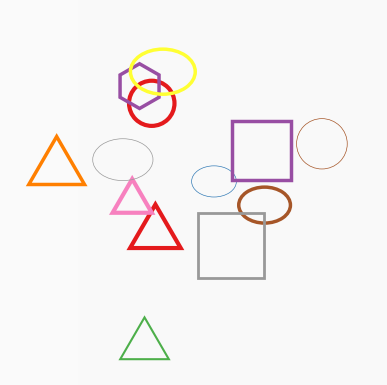[{"shape": "triangle", "thickness": 3, "radius": 0.38, "center": [0.401, 0.393]}, {"shape": "circle", "thickness": 3, "radius": 0.29, "center": [0.392, 0.732]}, {"shape": "oval", "thickness": 0.5, "radius": 0.29, "center": [0.552, 0.529]}, {"shape": "triangle", "thickness": 1.5, "radius": 0.36, "center": [0.373, 0.103]}, {"shape": "hexagon", "thickness": 2.5, "radius": 0.29, "center": [0.36, 0.776]}, {"shape": "square", "thickness": 2.5, "radius": 0.39, "center": [0.675, 0.609]}, {"shape": "triangle", "thickness": 2.5, "radius": 0.42, "center": [0.146, 0.562]}, {"shape": "oval", "thickness": 2.5, "radius": 0.42, "center": [0.42, 0.814]}, {"shape": "circle", "thickness": 0.5, "radius": 0.33, "center": [0.831, 0.627]}, {"shape": "oval", "thickness": 2.5, "radius": 0.33, "center": [0.683, 0.467]}, {"shape": "triangle", "thickness": 3, "radius": 0.29, "center": [0.341, 0.477]}, {"shape": "oval", "thickness": 0.5, "radius": 0.39, "center": [0.317, 0.585]}, {"shape": "square", "thickness": 2, "radius": 0.42, "center": [0.596, 0.363]}]